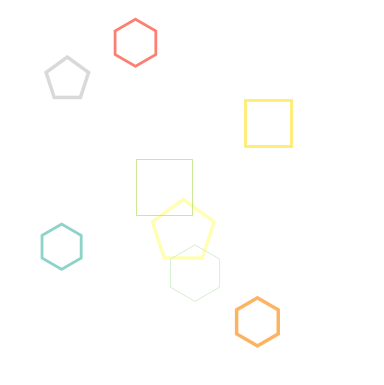[{"shape": "hexagon", "thickness": 2, "radius": 0.29, "center": [0.16, 0.359]}, {"shape": "pentagon", "thickness": 2.5, "radius": 0.42, "center": [0.476, 0.398]}, {"shape": "hexagon", "thickness": 2, "radius": 0.31, "center": [0.352, 0.889]}, {"shape": "hexagon", "thickness": 2.5, "radius": 0.31, "center": [0.669, 0.164]}, {"shape": "square", "thickness": 0.5, "radius": 0.36, "center": [0.426, 0.513]}, {"shape": "pentagon", "thickness": 2.5, "radius": 0.29, "center": [0.175, 0.794]}, {"shape": "hexagon", "thickness": 0.5, "radius": 0.37, "center": [0.506, 0.291]}, {"shape": "square", "thickness": 2, "radius": 0.3, "center": [0.696, 0.681]}]